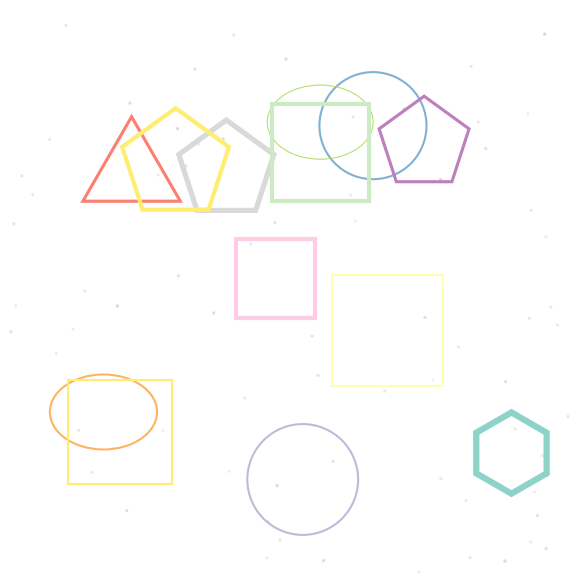[{"shape": "hexagon", "thickness": 3, "radius": 0.35, "center": [0.886, 0.215]}, {"shape": "square", "thickness": 1, "radius": 0.48, "center": [0.671, 0.427]}, {"shape": "circle", "thickness": 1, "radius": 0.48, "center": [0.524, 0.169]}, {"shape": "triangle", "thickness": 1.5, "radius": 0.49, "center": [0.228, 0.699]}, {"shape": "circle", "thickness": 1, "radius": 0.46, "center": [0.646, 0.782]}, {"shape": "oval", "thickness": 1, "radius": 0.46, "center": [0.179, 0.286]}, {"shape": "oval", "thickness": 0.5, "radius": 0.46, "center": [0.555, 0.788]}, {"shape": "square", "thickness": 2, "radius": 0.34, "center": [0.478, 0.517]}, {"shape": "pentagon", "thickness": 2.5, "radius": 0.43, "center": [0.392, 0.705]}, {"shape": "pentagon", "thickness": 1.5, "radius": 0.41, "center": [0.734, 0.751]}, {"shape": "square", "thickness": 2, "radius": 0.42, "center": [0.554, 0.735]}, {"shape": "square", "thickness": 1, "radius": 0.45, "center": [0.207, 0.25]}, {"shape": "pentagon", "thickness": 2, "radius": 0.49, "center": [0.304, 0.715]}]